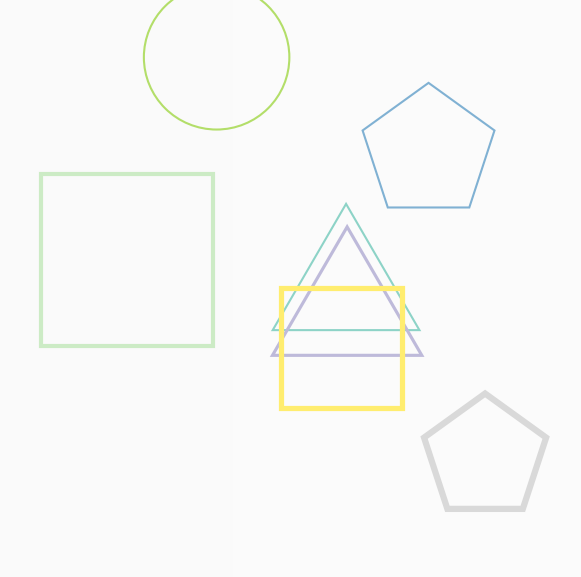[{"shape": "triangle", "thickness": 1, "radius": 0.73, "center": [0.595, 0.5]}, {"shape": "triangle", "thickness": 1.5, "radius": 0.74, "center": [0.597, 0.458]}, {"shape": "pentagon", "thickness": 1, "radius": 0.6, "center": [0.737, 0.736]}, {"shape": "circle", "thickness": 1, "radius": 0.63, "center": [0.373, 0.9]}, {"shape": "pentagon", "thickness": 3, "radius": 0.55, "center": [0.835, 0.207]}, {"shape": "square", "thickness": 2, "radius": 0.74, "center": [0.219, 0.549]}, {"shape": "square", "thickness": 2.5, "radius": 0.52, "center": [0.588, 0.396]}]